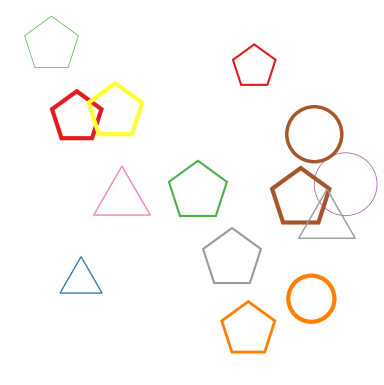[{"shape": "pentagon", "thickness": 3, "radius": 0.34, "center": [0.199, 0.696]}, {"shape": "pentagon", "thickness": 1.5, "radius": 0.29, "center": [0.66, 0.827]}, {"shape": "triangle", "thickness": 1, "radius": 0.32, "center": [0.211, 0.27]}, {"shape": "pentagon", "thickness": 1.5, "radius": 0.4, "center": [0.514, 0.503]}, {"shape": "pentagon", "thickness": 0.5, "radius": 0.37, "center": [0.134, 0.884]}, {"shape": "circle", "thickness": 0.5, "radius": 0.41, "center": [0.898, 0.521]}, {"shape": "pentagon", "thickness": 2, "radius": 0.36, "center": [0.645, 0.144]}, {"shape": "circle", "thickness": 3, "radius": 0.3, "center": [0.809, 0.224]}, {"shape": "pentagon", "thickness": 3, "radius": 0.37, "center": [0.3, 0.711]}, {"shape": "circle", "thickness": 2.5, "radius": 0.36, "center": [0.816, 0.651]}, {"shape": "pentagon", "thickness": 3, "radius": 0.39, "center": [0.781, 0.485]}, {"shape": "triangle", "thickness": 1, "radius": 0.42, "center": [0.317, 0.484]}, {"shape": "pentagon", "thickness": 1.5, "radius": 0.39, "center": [0.603, 0.329]}, {"shape": "triangle", "thickness": 1, "radius": 0.42, "center": [0.849, 0.424]}]